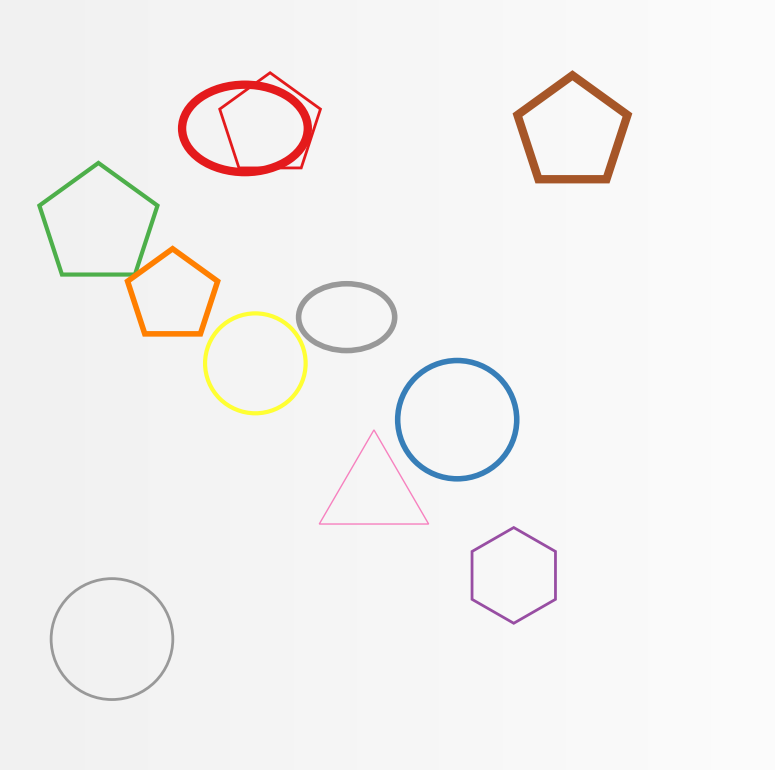[{"shape": "oval", "thickness": 3, "radius": 0.41, "center": [0.316, 0.833]}, {"shape": "pentagon", "thickness": 1, "radius": 0.34, "center": [0.349, 0.837]}, {"shape": "circle", "thickness": 2, "radius": 0.38, "center": [0.59, 0.455]}, {"shape": "pentagon", "thickness": 1.5, "radius": 0.4, "center": [0.127, 0.708]}, {"shape": "hexagon", "thickness": 1, "radius": 0.31, "center": [0.663, 0.253]}, {"shape": "pentagon", "thickness": 2, "radius": 0.31, "center": [0.223, 0.616]}, {"shape": "circle", "thickness": 1.5, "radius": 0.32, "center": [0.329, 0.528]}, {"shape": "pentagon", "thickness": 3, "radius": 0.37, "center": [0.739, 0.828]}, {"shape": "triangle", "thickness": 0.5, "radius": 0.41, "center": [0.483, 0.36]}, {"shape": "circle", "thickness": 1, "radius": 0.39, "center": [0.144, 0.17]}, {"shape": "oval", "thickness": 2, "radius": 0.31, "center": [0.447, 0.588]}]